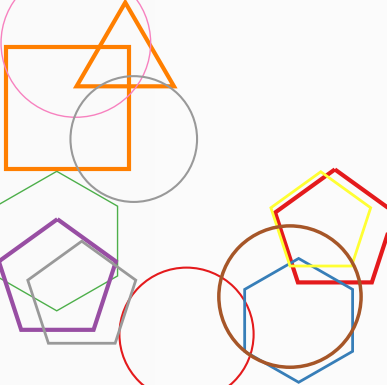[{"shape": "circle", "thickness": 1.5, "radius": 0.87, "center": [0.481, 0.132]}, {"shape": "pentagon", "thickness": 3, "radius": 0.81, "center": [0.864, 0.398]}, {"shape": "hexagon", "thickness": 2, "radius": 0.8, "center": [0.771, 0.168]}, {"shape": "hexagon", "thickness": 1, "radius": 0.91, "center": [0.146, 0.374]}, {"shape": "pentagon", "thickness": 3, "radius": 0.79, "center": [0.148, 0.272]}, {"shape": "square", "thickness": 3, "radius": 0.79, "center": [0.174, 0.719]}, {"shape": "triangle", "thickness": 3, "radius": 0.73, "center": [0.323, 0.848]}, {"shape": "pentagon", "thickness": 2, "radius": 0.68, "center": [0.828, 0.419]}, {"shape": "circle", "thickness": 2.5, "radius": 0.92, "center": [0.748, 0.23]}, {"shape": "circle", "thickness": 1, "radius": 0.97, "center": [0.196, 0.889]}, {"shape": "circle", "thickness": 1.5, "radius": 0.82, "center": [0.345, 0.639]}, {"shape": "pentagon", "thickness": 2, "radius": 0.73, "center": [0.211, 0.227]}]